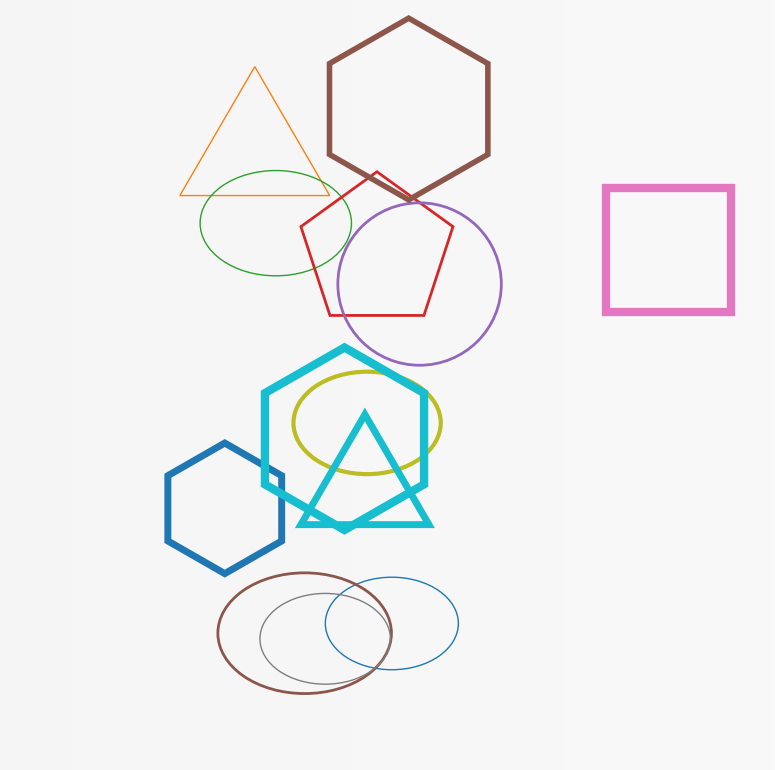[{"shape": "oval", "thickness": 0.5, "radius": 0.43, "center": [0.506, 0.19]}, {"shape": "hexagon", "thickness": 2.5, "radius": 0.42, "center": [0.29, 0.34]}, {"shape": "triangle", "thickness": 0.5, "radius": 0.56, "center": [0.329, 0.802]}, {"shape": "oval", "thickness": 0.5, "radius": 0.49, "center": [0.356, 0.71]}, {"shape": "pentagon", "thickness": 1, "radius": 0.52, "center": [0.486, 0.674]}, {"shape": "circle", "thickness": 1, "radius": 0.53, "center": [0.541, 0.631]}, {"shape": "hexagon", "thickness": 2, "radius": 0.59, "center": [0.527, 0.858]}, {"shape": "oval", "thickness": 1, "radius": 0.56, "center": [0.393, 0.178]}, {"shape": "square", "thickness": 3, "radius": 0.4, "center": [0.863, 0.675]}, {"shape": "oval", "thickness": 0.5, "radius": 0.42, "center": [0.42, 0.17]}, {"shape": "oval", "thickness": 1.5, "radius": 0.48, "center": [0.474, 0.451]}, {"shape": "hexagon", "thickness": 3, "radius": 0.59, "center": [0.445, 0.43]}, {"shape": "triangle", "thickness": 2.5, "radius": 0.48, "center": [0.471, 0.366]}]